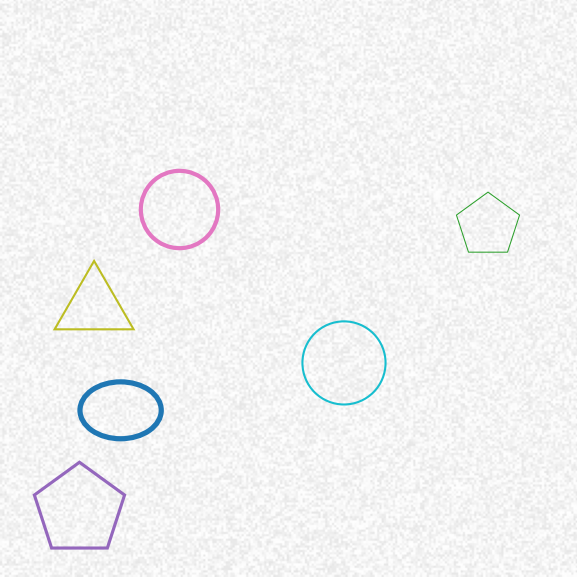[{"shape": "oval", "thickness": 2.5, "radius": 0.35, "center": [0.209, 0.289]}, {"shape": "pentagon", "thickness": 0.5, "radius": 0.29, "center": [0.845, 0.609]}, {"shape": "pentagon", "thickness": 1.5, "radius": 0.41, "center": [0.138, 0.117]}, {"shape": "circle", "thickness": 2, "radius": 0.33, "center": [0.311, 0.636]}, {"shape": "triangle", "thickness": 1, "radius": 0.39, "center": [0.163, 0.468]}, {"shape": "circle", "thickness": 1, "radius": 0.36, "center": [0.596, 0.371]}]